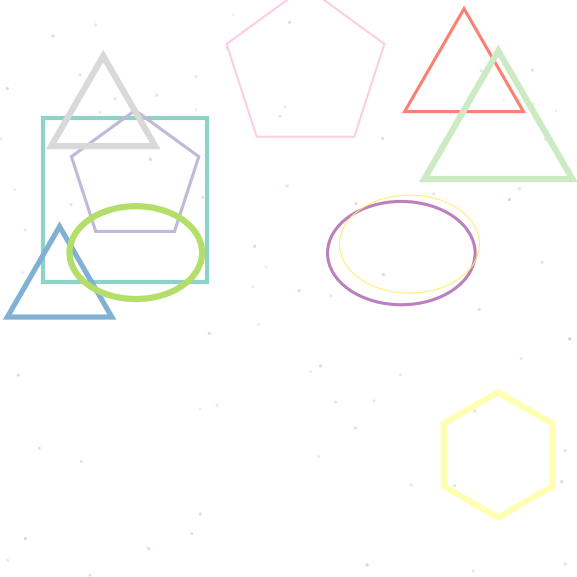[{"shape": "square", "thickness": 2, "radius": 0.71, "center": [0.216, 0.653]}, {"shape": "hexagon", "thickness": 3, "radius": 0.54, "center": [0.862, 0.211]}, {"shape": "pentagon", "thickness": 1.5, "radius": 0.58, "center": [0.234, 0.692]}, {"shape": "triangle", "thickness": 1.5, "radius": 0.59, "center": [0.804, 0.865]}, {"shape": "triangle", "thickness": 2.5, "radius": 0.52, "center": [0.103, 0.502]}, {"shape": "oval", "thickness": 3, "radius": 0.57, "center": [0.235, 0.562]}, {"shape": "pentagon", "thickness": 1, "radius": 0.72, "center": [0.529, 0.879]}, {"shape": "triangle", "thickness": 3, "radius": 0.52, "center": [0.179, 0.798]}, {"shape": "oval", "thickness": 1.5, "radius": 0.64, "center": [0.695, 0.561]}, {"shape": "triangle", "thickness": 3, "radius": 0.74, "center": [0.863, 0.763]}, {"shape": "oval", "thickness": 0.5, "radius": 0.61, "center": [0.709, 0.576]}]